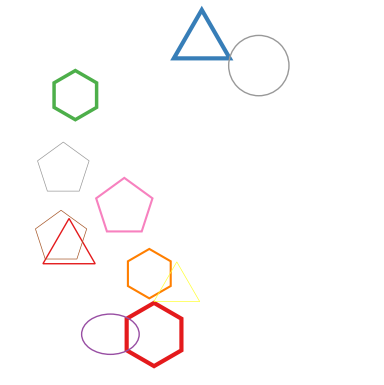[{"shape": "hexagon", "thickness": 3, "radius": 0.41, "center": [0.4, 0.131]}, {"shape": "triangle", "thickness": 1, "radius": 0.39, "center": [0.179, 0.354]}, {"shape": "triangle", "thickness": 3, "radius": 0.42, "center": [0.524, 0.89]}, {"shape": "hexagon", "thickness": 2.5, "radius": 0.32, "center": [0.196, 0.753]}, {"shape": "oval", "thickness": 1, "radius": 0.37, "center": [0.287, 0.132]}, {"shape": "hexagon", "thickness": 1.5, "radius": 0.32, "center": [0.388, 0.289]}, {"shape": "triangle", "thickness": 0.5, "radius": 0.34, "center": [0.459, 0.251]}, {"shape": "pentagon", "thickness": 0.5, "radius": 0.35, "center": [0.159, 0.384]}, {"shape": "pentagon", "thickness": 1.5, "radius": 0.38, "center": [0.323, 0.461]}, {"shape": "pentagon", "thickness": 0.5, "radius": 0.35, "center": [0.164, 0.561]}, {"shape": "circle", "thickness": 1, "radius": 0.39, "center": [0.672, 0.83]}]